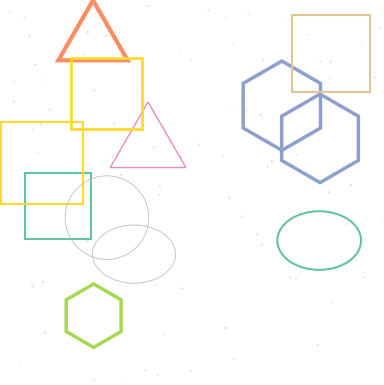[{"shape": "oval", "thickness": 1.5, "radius": 0.54, "center": [0.829, 0.375]}, {"shape": "square", "thickness": 1.5, "radius": 0.43, "center": [0.151, 0.464]}, {"shape": "triangle", "thickness": 3, "radius": 0.52, "center": [0.242, 0.895]}, {"shape": "hexagon", "thickness": 2.5, "radius": 0.58, "center": [0.732, 0.725]}, {"shape": "hexagon", "thickness": 2.5, "radius": 0.58, "center": [0.831, 0.641]}, {"shape": "triangle", "thickness": 1, "radius": 0.57, "center": [0.385, 0.622]}, {"shape": "hexagon", "thickness": 2.5, "radius": 0.41, "center": [0.243, 0.18]}, {"shape": "square", "thickness": 1.5, "radius": 0.53, "center": [0.108, 0.576]}, {"shape": "square", "thickness": 2, "radius": 0.46, "center": [0.276, 0.757]}, {"shape": "square", "thickness": 1.5, "radius": 0.5, "center": [0.86, 0.861]}, {"shape": "oval", "thickness": 0.5, "radius": 0.54, "center": [0.348, 0.34]}, {"shape": "circle", "thickness": 0.5, "radius": 0.54, "center": [0.278, 0.435]}]